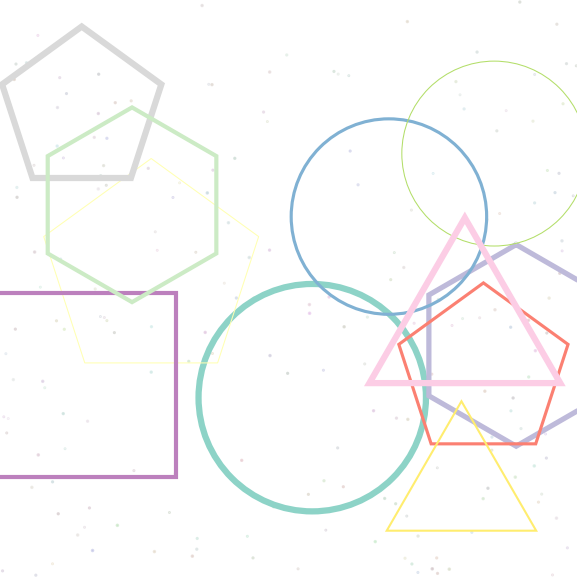[{"shape": "circle", "thickness": 3, "radius": 0.98, "center": [0.541, 0.311]}, {"shape": "pentagon", "thickness": 0.5, "radius": 0.98, "center": [0.262, 0.529]}, {"shape": "hexagon", "thickness": 2.5, "radius": 0.87, "center": [0.894, 0.401]}, {"shape": "pentagon", "thickness": 1.5, "radius": 0.77, "center": [0.837, 0.355]}, {"shape": "circle", "thickness": 1.5, "radius": 0.85, "center": [0.673, 0.624]}, {"shape": "circle", "thickness": 0.5, "radius": 0.8, "center": [0.856, 0.733]}, {"shape": "triangle", "thickness": 3, "radius": 0.95, "center": [0.805, 0.431]}, {"shape": "pentagon", "thickness": 3, "radius": 0.72, "center": [0.141, 0.808]}, {"shape": "square", "thickness": 2, "radius": 0.8, "center": [0.145, 0.333]}, {"shape": "hexagon", "thickness": 2, "radius": 0.84, "center": [0.229, 0.645]}, {"shape": "triangle", "thickness": 1, "radius": 0.75, "center": [0.799, 0.155]}]